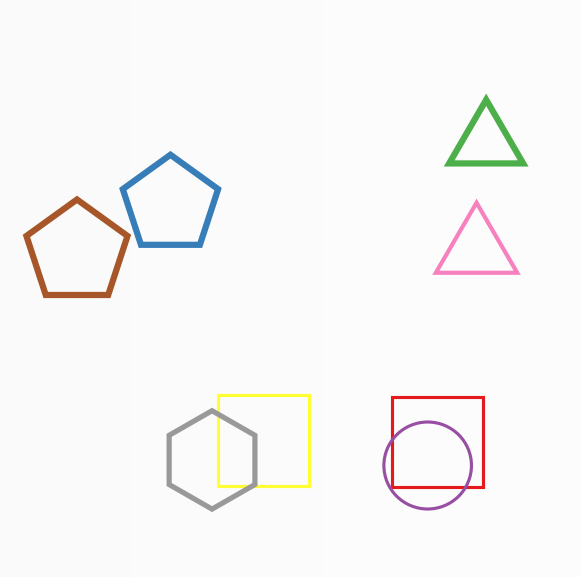[{"shape": "square", "thickness": 1.5, "radius": 0.39, "center": [0.752, 0.233]}, {"shape": "pentagon", "thickness": 3, "radius": 0.43, "center": [0.293, 0.645]}, {"shape": "triangle", "thickness": 3, "radius": 0.37, "center": [0.836, 0.753]}, {"shape": "circle", "thickness": 1.5, "radius": 0.38, "center": [0.736, 0.193]}, {"shape": "square", "thickness": 1.5, "radius": 0.39, "center": [0.453, 0.237]}, {"shape": "pentagon", "thickness": 3, "radius": 0.46, "center": [0.132, 0.562]}, {"shape": "triangle", "thickness": 2, "radius": 0.4, "center": [0.82, 0.567]}, {"shape": "hexagon", "thickness": 2.5, "radius": 0.43, "center": [0.365, 0.203]}]